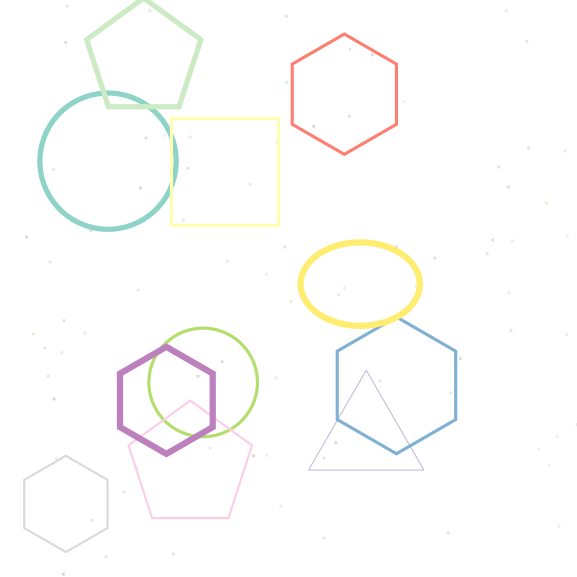[{"shape": "circle", "thickness": 2.5, "radius": 0.59, "center": [0.187, 0.72]}, {"shape": "square", "thickness": 1.5, "radius": 0.46, "center": [0.39, 0.703]}, {"shape": "triangle", "thickness": 0.5, "radius": 0.58, "center": [0.634, 0.243]}, {"shape": "hexagon", "thickness": 1.5, "radius": 0.52, "center": [0.596, 0.836]}, {"shape": "hexagon", "thickness": 1.5, "radius": 0.59, "center": [0.687, 0.332]}, {"shape": "circle", "thickness": 1.5, "radius": 0.47, "center": [0.352, 0.337]}, {"shape": "pentagon", "thickness": 1, "radius": 0.56, "center": [0.329, 0.193]}, {"shape": "hexagon", "thickness": 1, "radius": 0.42, "center": [0.114, 0.127]}, {"shape": "hexagon", "thickness": 3, "radius": 0.46, "center": [0.288, 0.306]}, {"shape": "pentagon", "thickness": 2.5, "radius": 0.52, "center": [0.249, 0.898]}, {"shape": "oval", "thickness": 3, "radius": 0.52, "center": [0.624, 0.507]}]